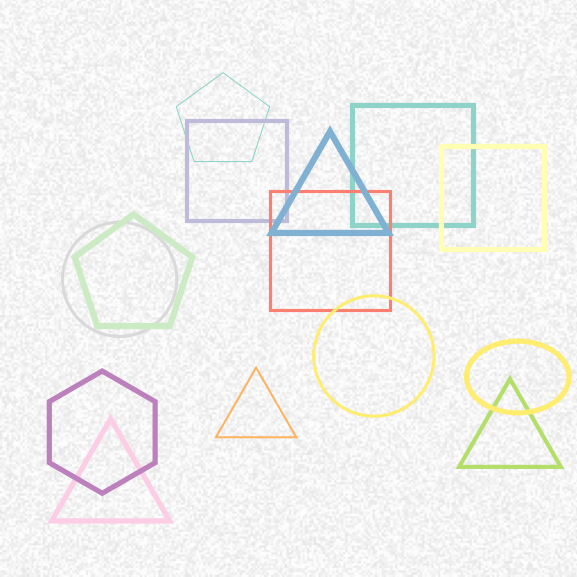[{"shape": "pentagon", "thickness": 0.5, "radius": 0.43, "center": [0.386, 0.788]}, {"shape": "square", "thickness": 2.5, "radius": 0.52, "center": [0.715, 0.713]}, {"shape": "square", "thickness": 2.5, "radius": 0.45, "center": [0.853, 0.657]}, {"shape": "square", "thickness": 2, "radius": 0.43, "center": [0.41, 0.703]}, {"shape": "square", "thickness": 1.5, "radius": 0.52, "center": [0.571, 0.565]}, {"shape": "triangle", "thickness": 3, "radius": 0.59, "center": [0.571, 0.654]}, {"shape": "triangle", "thickness": 1, "radius": 0.4, "center": [0.443, 0.282]}, {"shape": "triangle", "thickness": 2, "radius": 0.51, "center": [0.883, 0.242]}, {"shape": "triangle", "thickness": 2.5, "radius": 0.59, "center": [0.192, 0.156]}, {"shape": "circle", "thickness": 1.5, "radius": 0.49, "center": [0.207, 0.516]}, {"shape": "hexagon", "thickness": 2.5, "radius": 0.53, "center": [0.177, 0.251]}, {"shape": "pentagon", "thickness": 3, "radius": 0.53, "center": [0.231, 0.521]}, {"shape": "circle", "thickness": 1.5, "radius": 0.52, "center": [0.647, 0.383]}, {"shape": "oval", "thickness": 2.5, "radius": 0.44, "center": [0.897, 0.346]}]